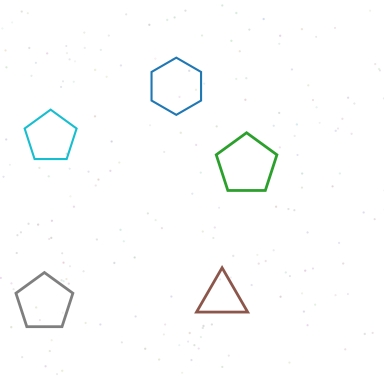[{"shape": "hexagon", "thickness": 1.5, "radius": 0.37, "center": [0.458, 0.776]}, {"shape": "pentagon", "thickness": 2, "radius": 0.41, "center": [0.64, 0.572]}, {"shape": "triangle", "thickness": 2, "radius": 0.38, "center": [0.577, 0.228]}, {"shape": "pentagon", "thickness": 2, "radius": 0.39, "center": [0.115, 0.214]}, {"shape": "pentagon", "thickness": 1.5, "radius": 0.35, "center": [0.131, 0.644]}]